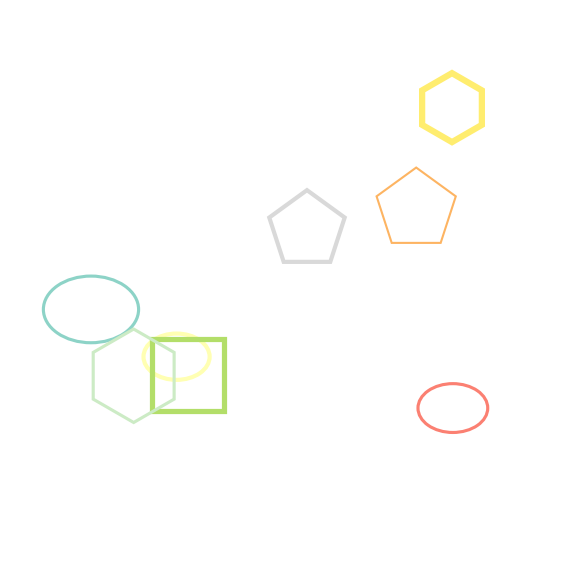[{"shape": "oval", "thickness": 1.5, "radius": 0.41, "center": [0.158, 0.463]}, {"shape": "oval", "thickness": 2, "radius": 0.29, "center": [0.306, 0.381]}, {"shape": "oval", "thickness": 1.5, "radius": 0.3, "center": [0.784, 0.293]}, {"shape": "pentagon", "thickness": 1, "radius": 0.36, "center": [0.721, 0.637]}, {"shape": "square", "thickness": 2.5, "radius": 0.31, "center": [0.325, 0.35]}, {"shape": "pentagon", "thickness": 2, "radius": 0.34, "center": [0.532, 0.601]}, {"shape": "hexagon", "thickness": 1.5, "radius": 0.4, "center": [0.231, 0.348]}, {"shape": "hexagon", "thickness": 3, "radius": 0.3, "center": [0.783, 0.813]}]